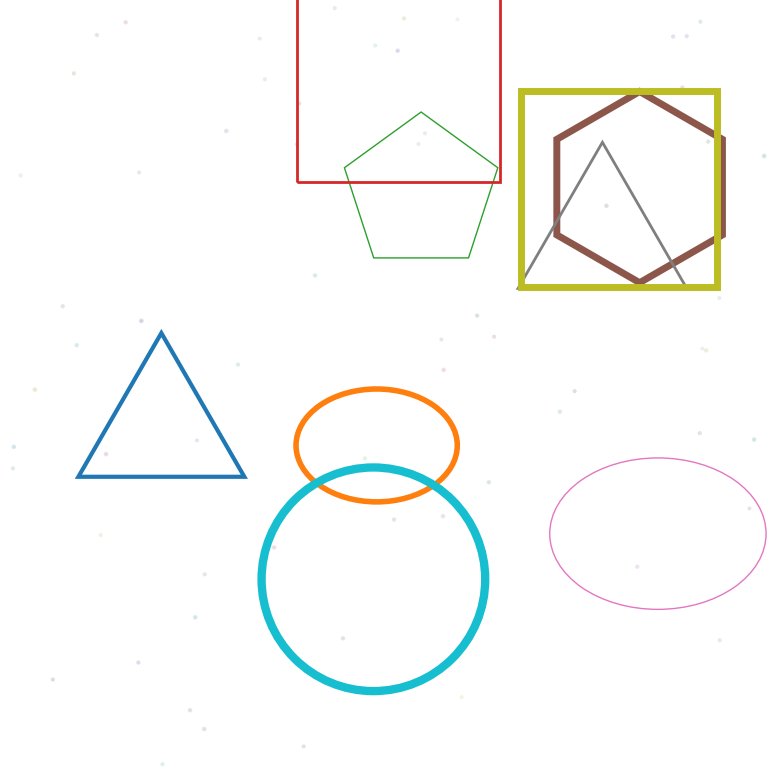[{"shape": "triangle", "thickness": 1.5, "radius": 0.62, "center": [0.21, 0.443]}, {"shape": "oval", "thickness": 2, "radius": 0.52, "center": [0.489, 0.422]}, {"shape": "pentagon", "thickness": 0.5, "radius": 0.52, "center": [0.547, 0.75]}, {"shape": "square", "thickness": 1, "radius": 0.66, "center": [0.517, 0.896]}, {"shape": "hexagon", "thickness": 2.5, "radius": 0.62, "center": [0.831, 0.757]}, {"shape": "oval", "thickness": 0.5, "radius": 0.7, "center": [0.854, 0.307]}, {"shape": "triangle", "thickness": 1, "radius": 0.63, "center": [0.782, 0.689]}, {"shape": "square", "thickness": 2.5, "radius": 0.64, "center": [0.804, 0.755]}, {"shape": "circle", "thickness": 3, "radius": 0.73, "center": [0.485, 0.248]}]